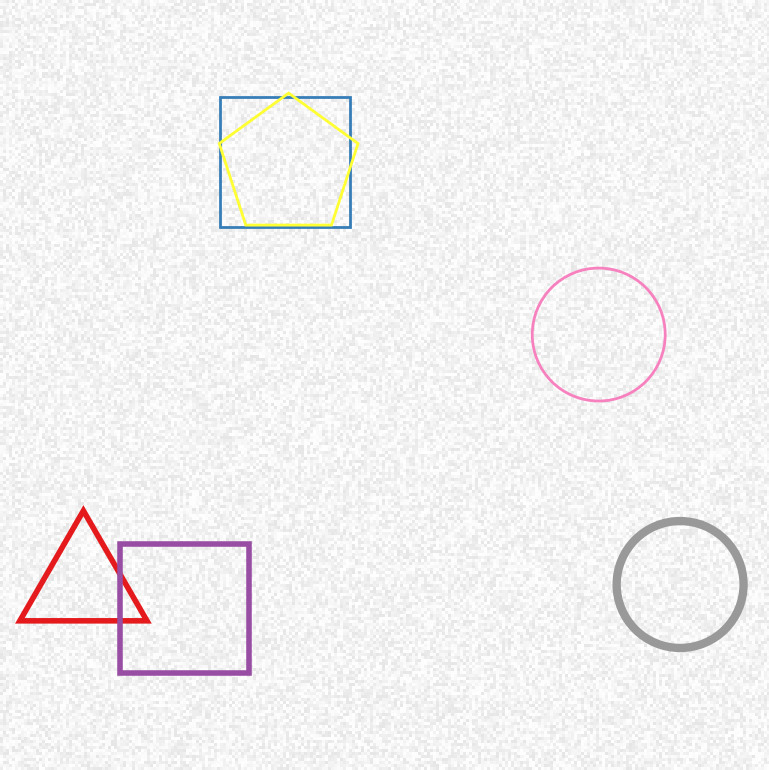[{"shape": "triangle", "thickness": 2, "radius": 0.48, "center": [0.108, 0.241]}, {"shape": "square", "thickness": 1, "radius": 0.42, "center": [0.37, 0.789]}, {"shape": "square", "thickness": 2, "radius": 0.42, "center": [0.239, 0.21]}, {"shape": "pentagon", "thickness": 1, "radius": 0.47, "center": [0.375, 0.784]}, {"shape": "circle", "thickness": 1, "radius": 0.43, "center": [0.778, 0.566]}, {"shape": "circle", "thickness": 3, "radius": 0.41, "center": [0.883, 0.241]}]